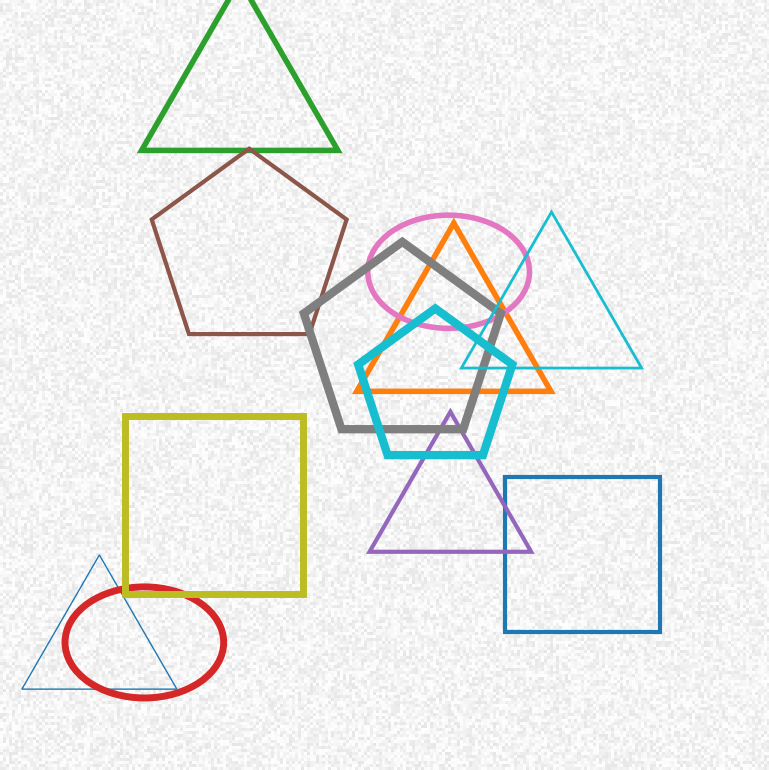[{"shape": "triangle", "thickness": 0.5, "radius": 0.58, "center": [0.129, 0.163]}, {"shape": "square", "thickness": 1.5, "radius": 0.5, "center": [0.756, 0.28]}, {"shape": "triangle", "thickness": 2, "radius": 0.73, "center": [0.589, 0.565]}, {"shape": "triangle", "thickness": 2, "radius": 0.74, "center": [0.311, 0.878]}, {"shape": "oval", "thickness": 2.5, "radius": 0.52, "center": [0.187, 0.166]}, {"shape": "triangle", "thickness": 1.5, "radius": 0.61, "center": [0.585, 0.344]}, {"shape": "pentagon", "thickness": 1.5, "radius": 0.67, "center": [0.324, 0.674]}, {"shape": "oval", "thickness": 2, "radius": 0.53, "center": [0.583, 0.647]}, {"shape": "pentagon", "thickness": 3, "radius": 0.67, "center": [0.523, 0.551]}, {"shape": "square", "thickness": 2.5, "radius": 0.58, "center": [0.278, 0.344]}, {"shape": "pentagon", "thickness": 3, "radius": 0.53, "center": [0.565, 0.494]}, {"shape": "triangle", "thickness": 1, "radius": 0.68, "center": [0.716, 0.59]}]